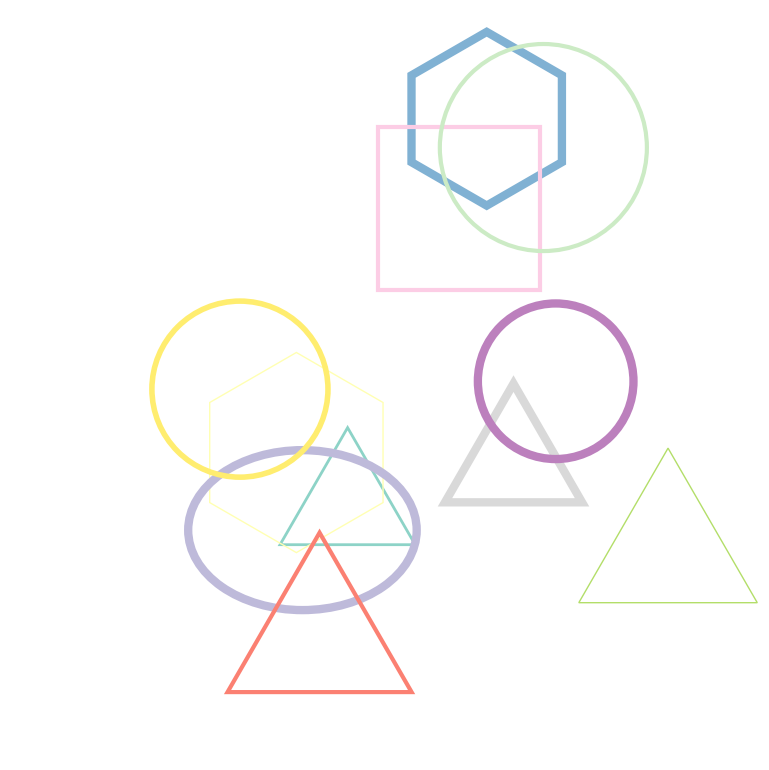[{"shape": "triangle", "thickness": 1, "radius": 0.51, "center": [0.451, 0.343]}, {"shape": "hexagon", "thickness": 0.5, "radius": 0.65, "center": [0.385, 0.412]}, {"shape": "oval", "thickness": 3, "radius": 0.74, "center": [0.393, 0.312]}, {"shape": "triangle", "thickness": 1.5, "radius": 0.69, "center": [0.415, 0.17]}, {"shape": "hexagon", "thickness": 3, "radius": 0.56, "center": [0.632, 0.846]}, {"shape": "triangle", "thickness": 0.5, "radius": 0.67, "center": [0.868, 0.284]}, {"shape": "square", "thickness": 1.5, "radius": 0.53, "center": [0.596, 0.73]}, {"shape": "triangle", "thickness": 3, "radius": 0.51, "center": [0.667, 0.399]}, {"shape": "circle", "thickness": 3, "radius": 0.51, "center": [0.722, 0.505]}, {"shape": "circle", "thickness": 1.5, "radius": 0.67, "center": [0.706, 0.808]}, {"shape": "circle", "thickness": 2, "radius": 0.57, "center": [0.312, 0.495]}]